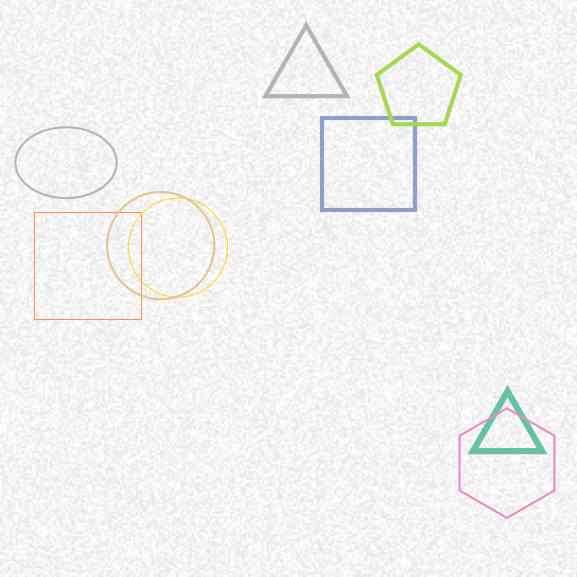[{"shape": "triangle", "thickness": 3, "radius": 0.35, "center": [0.879, 0.253]}, {"shape": "square", "thickness": 0.5, "radius": 0.46, "center": [0.151, 0.539]}, {"shape": "square", "thickness": 2, "radius": 0.4, "center": [0.638, 0.715]}, {"shape": "hexagon", "thickness": 1, "radius": 0.47, "center": [0.878, 0.197]}, {"shape": "pentagon", "thickness": 2, "radius": 0.38, "center": [0.725, 0.846]}, {"shape": "circle", "thickness": 0.5, "radius": 0.43, "center": [0.308, 0.57]}, {"shape": "circle", "thickness": 1, "radius": 0.46, "center": [0.278, 0.574]}, {"shape": "oval", "thickness": 1, "radius": 0.44, "center": [0.114, 0.717]}, {"shape": "triangle", "thickness": 2, "radius": 0.41, "center": [0.53, 0.873]}]